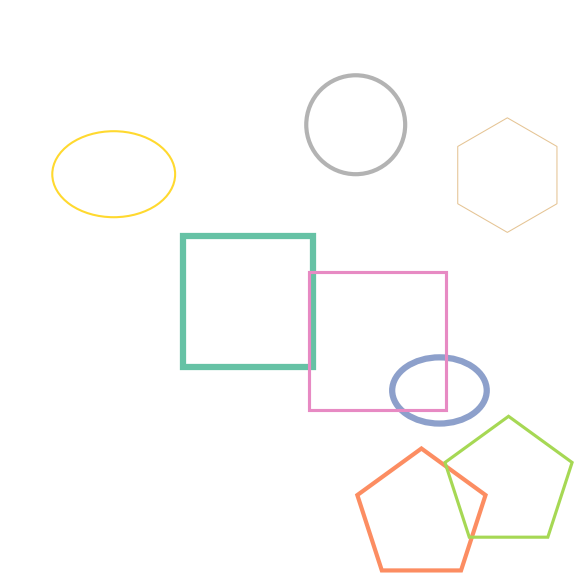[{"shape": "square", "thickness": 3, "radius": 0.56, "center": [0.43, 0.477]}, {"shape": "pentagon", "thickness": 2, "radius": 0.58, "center": [0.73, 0.106]}, {"shape": "oval", "thickness": 3, "radius": 0.41, "center": [0.761, 0.323]}, {"shape": "square", "thickness": 1.5, "radius": 0.6, "center": [0.653, 0.408]}, {"shape": "pentagon", "thickness": 1.5, "radius": 0.58, "center": [0.881, 0.163]}, {"shape": "oval", "thickness": 1, "radius": 0.53, "center": [0.197, 0.697]}, {"shape": "hexagon", "thickness": 0.5, "radius": 0.5, "center": [0.879, 0.696]}, {"shape": "circle", "thickness": 2, "radius": 0.43, "center": [0.616, 0.783]}]